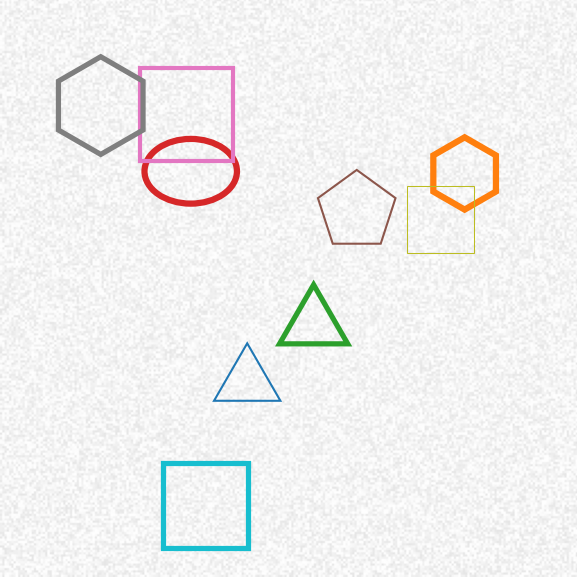[{"shape": "triangle", "thickness": 1, "radius": 0.33, "center": [0.428, 0.338]}, {"shape": "hexagon", "thickness": 3, "radius": 0.31, "center": [0.805, 0.699]}, {"shape": "triangle", "thickness": 2.5, "radius": 0.34, "center": [0.543, 0.438]}, {"shape": "oval", "thickness": 3, "radius": 0.4, "center": [0.33, 0.703]}, {"shape": "pentagon", "thickness": 1, "radius": 0.35, "center": [0.618, 0.634]}, {"shape": "square", "thickness": 2, "radius": 0.4, "center": [0.323, 0.801]}, {"shape": "hexagon", "thickness": 2.5, "radius": 0.42, "center": [0.174, 0.816]}, {"shape": "square", "thickness": 0.5, "radius": 0.29, "center": [0.763, 0.619]}, {"shape": "square", "thickness": 2.5, "radius": 0.37, "center": [0.356, 0.124]}]